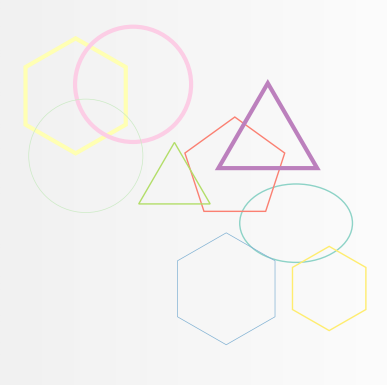[{"shape": "oval", "thickness": 1, "radius": 0.73, "center": [0.764, 0.42]}, {"shape": "hexagon", "thickness": 3, "radius": 0.75, "center": [0.195, 0.751]}, {"shape": "pentagon", "thickness": 1, "radius": 0.68, "center": [0.606, 0.561]}, {"shape": "hexagon", "thickness": 0.5, "radius": 0.73, "center": [0.584, 0.25]}, {"shape": "triangle", "thickness": 1, "radius": 0.53, "center": [0.45, 0.524]}, {"shape": "circle", "thickness": 3, "radius": 0.75, "center": [0.343, 0.781]}, {"shape": "triangle", "thickness": 3, "radius": 0.74, "center": [0.691, 0.637]}, {"shape": "circle", "thickness": 0.5, "radius": 0.74, "center": [0.221, 0.595]}, {"shape": "hexagon", "thickness": 1, "radius": 0.55, "center": [0.85, 0.251]}]